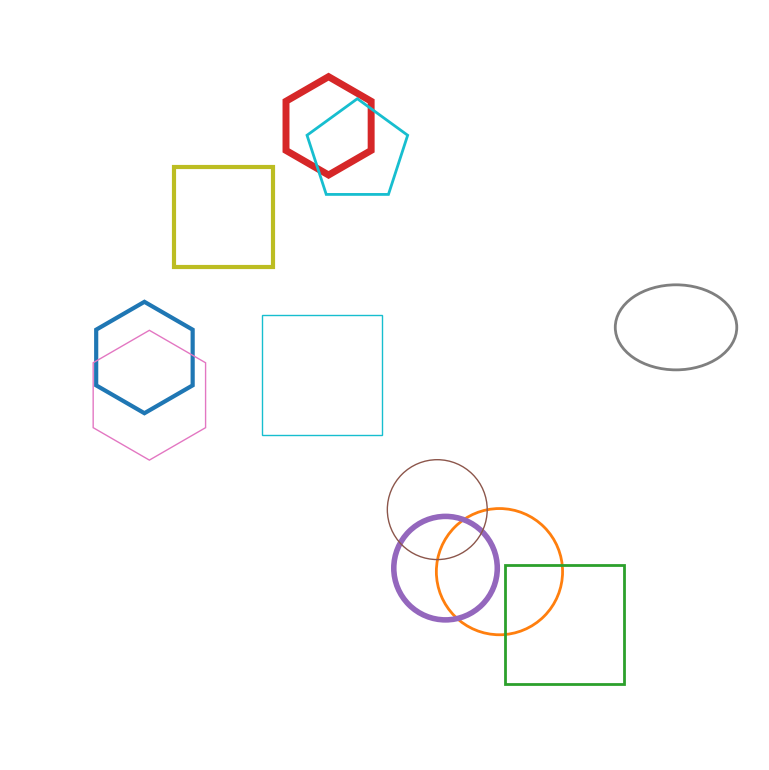[{"shape": "hexagon", "thickness": 1.5, "radius": 0.36, "center": [0.188, 0.536]}, {"shape": "circle", "thickness": 1, "radius": 0.41, "center": [0.649, 0.258]}, {"shape": "square", "thickness": 1, "radius": 0.39, "center": [0.733, 0.189]}, {"shape": "hexagon", "thickness": 2.5, "radius": 0.32, "center": [0.427, 0.837]}, {"shape": "circle", "thickness": 2, "radius": 0.34, "center": [0.579, 0.262]}, {"shape": "circle", "thickness": 0.5, "radius": 0.32, "center": [0.568, 0.338]}, {"shape": "hexagon", "thickness": 0.5, "radius": 0.42, "center": [0.194, 0.487]}, {"shape": "oval", "thickness": 1, "radius": 0.39, "center": [0.878, 0.575]}, {"shape": "square", "thickness": 1.5, "radius": 0.32, "center": [0.29, 0.718]}, {"shape": "pentagon", "thickness": 1, "radius": 0.34, "center": [0.464, 0.803]}, {"shape": "square", "thickness": 0.5, "radius": 0.39, "center": [0.419, 0.513]}]